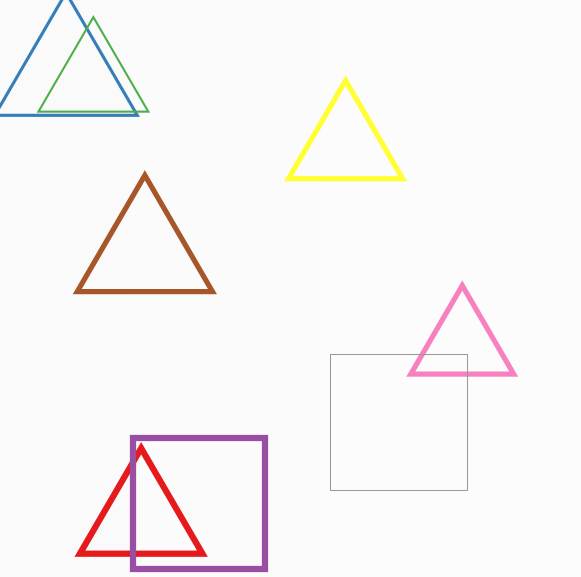[{"shape": "triangle", "thickness": 3, "radius": 0.61, "center": [0.243, 0.101]}, {"shape": "triangle", "thickness": 1.5, "radius": 0.71, "center": [0.114, 0.87]}, {"shape": "triangle", "thickness": 1, "radius": 0.55, "center": [0.161, 0.86]}, {"shape": "square", "thickness": 3, "radius": 0.57, "center": [0.342, 0.127]}, {"shape": "triangle", "thickness": 2.5, "radius": 0.57, "center": [0.595, 0.746]}, {"shape": "triangle", "thickness": 2.5, "radius": 0.67, "center": [0.249, 0.561]}, {"shape": "triangle", "thickness": 2.5, "radius": 0.51, "center": [0.795, 0.402]}, {"shape": "square", "thickness": 0.5, "radius": 0.59, "center": [0.686, 0.269]}]